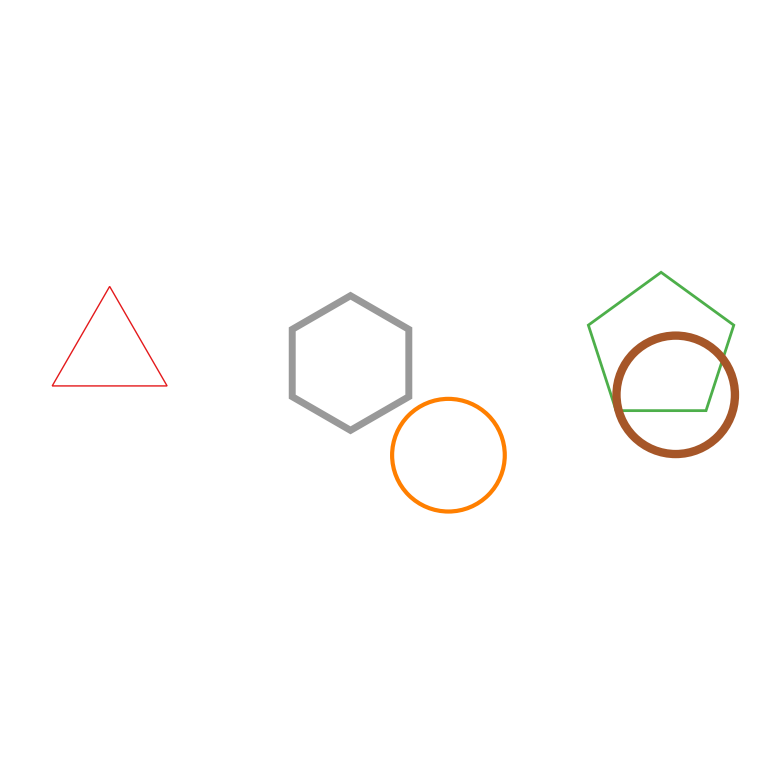[{"shape": "triangle", "thickness": 0.5, "radius": 0.43, "center": [0.142, 0.542]}, {"shape": "pentagon", "thickness": 1, "radius": 0.5, "center": [0.859, 0.547]}, {"shape": "circle", "thickness": 1.5, "radius": 0.37, "center": [0.582, 0.409]}, {"shape": "circle", "thickness": 3, "radius": 0.38, "center": [0.878, 0.487]}, {"shape": "hexagon", "thickness": 2.5, "radius": 0.44, "center": [0.455, 0.529]}]